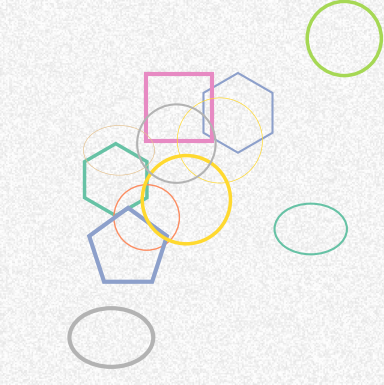[{"shape": "oval", "thickness": 1.5, "radius": 0.47, "center": [0.807, 0.405]}, {"shape": "hexagon", "thickness": 2.5, "radius": 0.47, "center": [0.301, 0.533]}, {"shape": "circle", "thickness": 1, "radius": 0.43, "center": [0.381, 0.435]}, {"shape": "pentagon", "thickness": 3, "radius": 0.53, "center": [0.333, 0.354]}, {"shape": "hexagon", "thickness": 1.5, "radius": 0.52, "center": [0.618, 0.707]}, {"shape": "square", "thickness": 3, "radius": 0.43, "center": [0.465, 0.721]}, {"shape": "circle", "thickness": 2.5, "radius": 0.48, "center": [0.894, 0.9]}, {"shape": "circle", "thickness": 2.5, "radius": 0.57, "center": [0.484, 0.481]}, {"shape": "circle", "thickness": 0.5, "radius": 0.55, "center": [0.571, 0.635]}, {"shape": "oval", "thickness": 0.5, "radius": 0.46, "center": [0.309, 0.61]}, {"shape": "circle", "thickness": 1.5, "radius": 0.51, "center": [0.458, 0.627]}, {"shape": "oval", "thickness": 3, "radius": 0.54, "center": [0.289, 0.123]}]